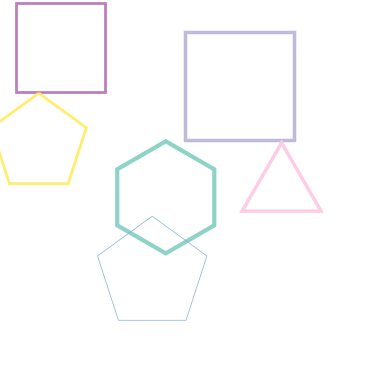[{"shape": "hexagon", "thickness": 3, "radius": 0.73, "center": [0.431, 0.487]}, {"shape": "square", "thickness": 2.5, "radius": 0.71, "center": [0.622, 0.777]}, {"shape": "pentagon", "thickness": 0.5, "radius": 0.75, "center": [0.395, 0.289]}, {"shape": "triangle", "thickness": 2.5, "radius": 0.59, "center": [0.731, 0.511]}, {"shape": "square", "thickness": 2, "radius": 0.58, "center": [0.156, 0.877]}, {"shape": "pentagon", "thickness": 2, "radius": 0.65, "center": [0.101, 0.628]}]